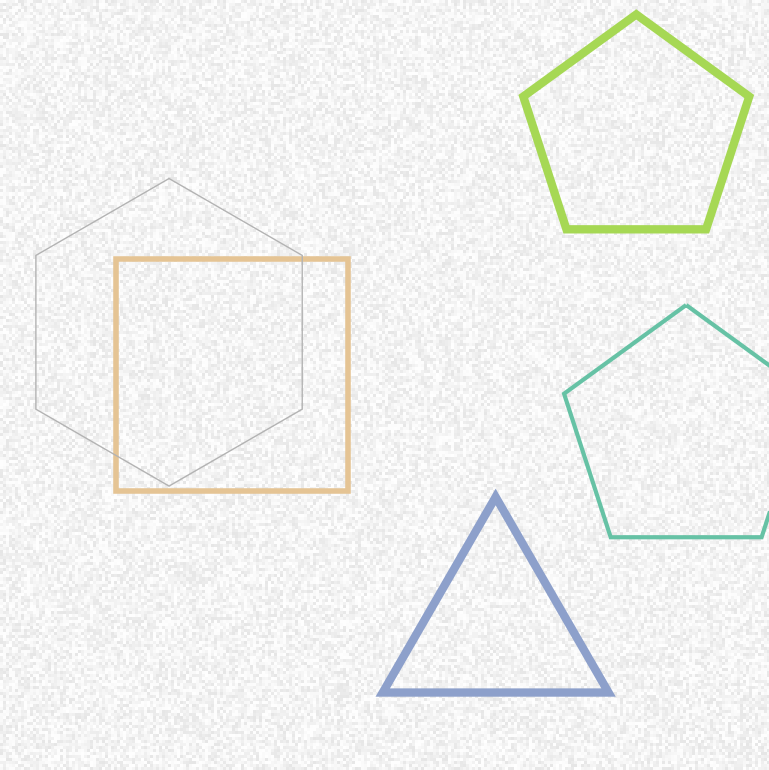[{"shape": "pentagon", "thickness": 1.5, "radius": 0.83, "center": [0.891, 0.437]}, {"shape": "triangle", "thickness": 3, "radius": 0.85, "center": [0.644, 0.185]}, {"shape": "pentagon", "thickness": 3, "radius": 0.77, "center": [0.826, 0.827]}, {"shape": "square", "thickness": 2, "radius": 0.75, "center": [0.301, 0.513]}, {"shape": "hexagon", "thickness": 0.5, "radius": 1.0, "center": [0.22, 0.568]}]